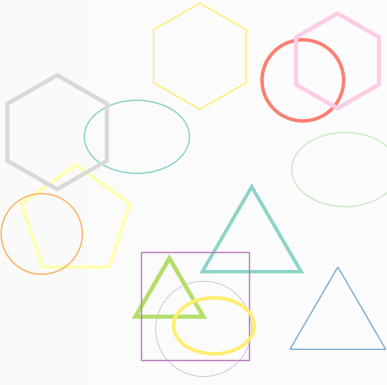[{"shape": "triangle", "thickness": 2.5, "radius": 0.74, "center": [0.65, 0.368]}, {"shape": "oval", "thickness": 1, "radius": 0.68, "center": [0.353, 0.645]}, {"shape": "pentagon", "thickness": 2.5, "radius": 0.73, "center": [0.196, 0.425]}, {"shape": "circle", "thickness": 0.5, "radius": 0.62, "center": [0.525, 0.146]}, {"shape": "circle", "thickness": 2.5, "radius": 0.53, "center": [0.781, 0.791]}, {"shape": "triangle", "thickness": 1, "radius": 0.71, "center": [0.872, 0.164]}, {"shape": "circle", "thickness": 1, "radius": 0.52, "center": [0.108, 0.392]}, {"shape": "triangle", "thickness": 3, "radius": 0.51, "center": [0.437, 0.228]}, {"shape": "hexagon", "thickness": 3, "radius": 0.62, "center": [0.871, 0.842]}, {"shape": "hexagon", "thickness": 3, "radius": 0.74, "center": [0.147, 0.657]}, {"shape": "square", "thickness": 1, "radius": 0.7, "center": [0.504, 0.205]}, {"shape": "oval", "thickness": 1, "radius": 0.69, "center": [0.89, 0.56]}, {"shape": "oval", "thickness": 2.5, "radius": 0.52, "center": [0.552, 0.154]}, {"shape": "hexagon", "thickness": 1, "radius": 0.69, "center": [0.516, 0.854]}]